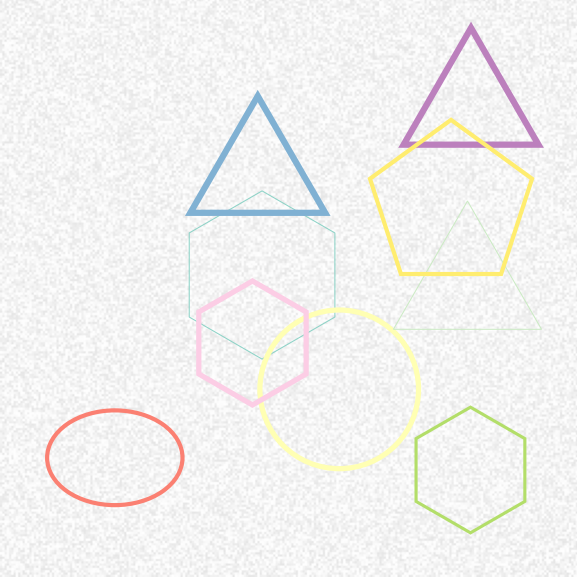[{"shape": "hexagon", "thickness": 0.5, "radius": 0.73, "center": [0.454, 0.523]}, {"shape": "circle", "thickness": 2.5, "radius": 0.69, "center": [0.587, 0.325]}, {"shape": "oval", "thickness": 2, "radius": 0.59, "center": [0.199, 0.206]}, {"shape": "triangle", "thickness": 3, "radius": 0.67, "center": [0.446, 0.698]}, {"shape": "hexagon", "thickness": 1.5, "radius": 0.54, "center": [0.815, 0.185]}, {"shape": "hexagon", "thickness": 2.5, "radius": 0.54, "center": [0.437, 0.405]}, {"shape": "triangle", "thickness": 3, "radius": 0.67, "center": [0.816, 0.816]}, {"shape": "triangle", "thickness": 0.5, "radius": 0.74, "center": [0.809, 0.503]}, {"shape": "pentagon", "thickness": 2, "radius": 0.74, "center": [0.781, 0.644]}]